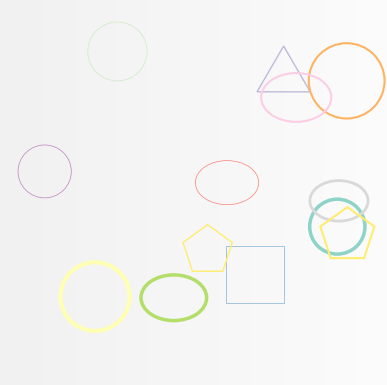[{"shape": "circle", "thickness": 2.5, "radius": 0.36, "center": [0.871, 0.411]}, {"shape": "circle", "thickness": 3, "radius": 0.45, "center": [0.245, 0.23]}, {"shape": "triangle", "thickness": 1, "radius": 0.4, "center": [0.732, 0.801]}, {"shape": "oval", "thickness": 0.5, "radius": 0.41, "center": [0.586, 0.526]}, {"shape": "square", "thickness": 0.5, "radius": 0.37, "center": [0.659, 0.287]}, {"shape": "circle", "thickness": 1.5, "radius": 0.49, "center": [0.895, 0.79]}, {"shape": "oval", "thickness": 2.5, "radius": 0.42, "center": [0.449, 0.227]}, {"shape": "oval", "thickness": 1.5, "radius": 0.45, "center": [0.764, 0.747]}, {"shape": "oval", "thickness": 2, "radius": 0.38, "center": [0.875, 0.478]}, {"shape": "circle", "thickness": 0.5, "radius": 0.34, "center": [0.115, 0.555]}, {"shape": "circle", "thickness": 0.5, "radius": 0.38, "center": [0.303, 0.866]}, {"shape": "pentagon", "thickness": 1.5, "radius": 0.37, "center": [0.897, 0.389]}, {"shape": "pentagon", "thickness": 1, "radius": 0.33, "center": [0.536, 0.35]}]